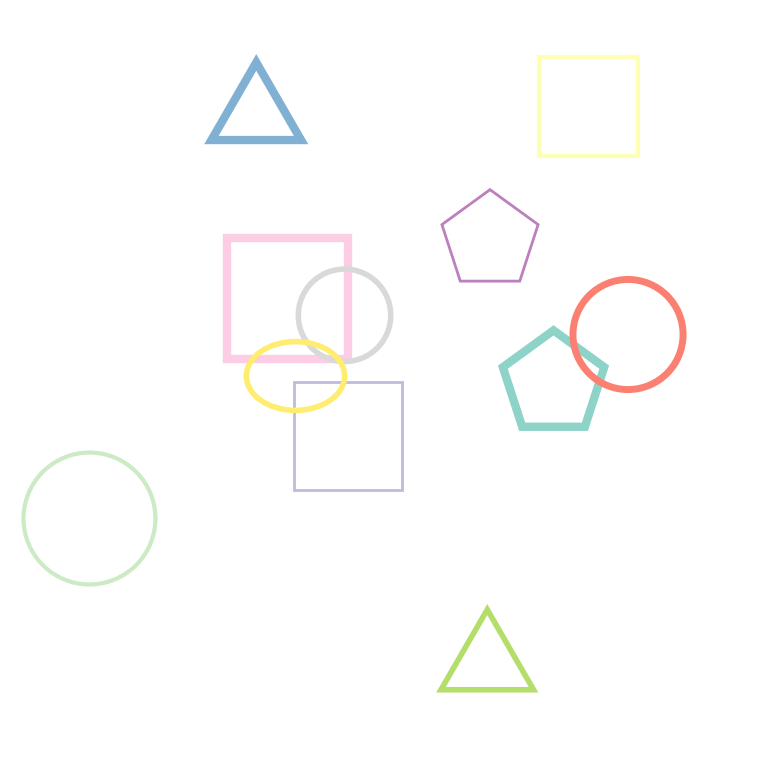[{"shape": "pentagon", "thickness": 3, "radius": 0.35, "center": [0.719, 0.502]}, {"shape": "square", "thickness": 1.5, "radius": 0.32, "center": [0.765, 0.861]}, {"shape": "square", "thickness": 1, "radius": 0.35, "center": [0.452, 0.434]}, {"shape": "circle", "thickness": 2.5, "radius": 0.36, "center": [0.816, 0.566]}, {"shape": "triangle", "thickness": 3, "radius": 0.34, "center": [0.333, 0.852]}, {"shape": "triangle", "thickness": 2, "radius": 0.35, "center": [0.633, 0.139]}, {"shape": "square", "thickness": 3, "radius": 0.39, "center": [0.374, 0.612]}, {"shape": "circle", "thickness": 2, "radius": 0.3, "center": [0.447, 0.591]}, {"shape": "pentagon", "thickness": 1, "radius": 0.33, "center": [0.636, 0.688]}, {"shape": "circle", "thickness": 1.5, "radius": 0.43, "center": [0.116, 0.327]}, {"shape": "oval", "thickness": 2, "radius": 0.32, "center": [0.384, 0.512]}]